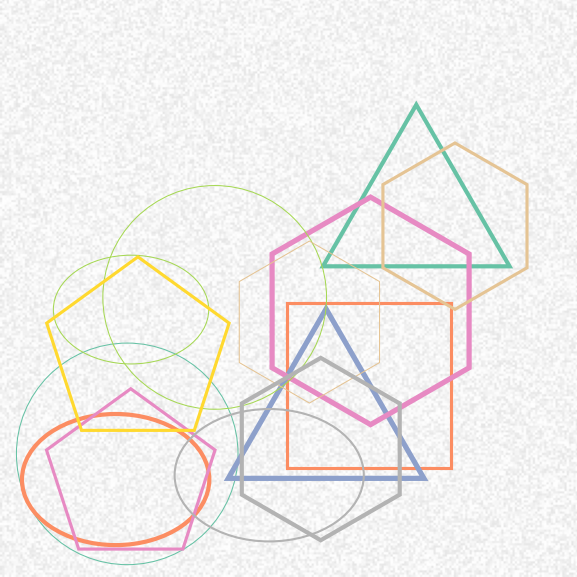[{"shape": "circle", "thickness": 0.5, "radius": 0.96, "center": [0.22, 0.213]}, {"shape": "triangle", "thickness": 2, "radius": 0.93, "center": [0.721, 0.631]}, {"shape": "oval", "thickness": 2, "radius": 0.81, "center": [0.2, 0.169]}, {"shape": "square", "thickness": 1.5, "radius": 0.71, "center": [0.639, 0.331]}, {"shape": "triangle", "thickness": 2.5, "radius": 0.98, "center": [0.565, 0.269]}, {"shape": "hexagon", "thickness": 2.5, "radius": 0.98, "center": [0.642, 0.461]}, {"shape": "pentagon", "thickness": 1.5, "radius": 0.77, "center": [0.226, 0.173]}, {"shape": "oval", "thickness": 0.5, "radius": 0.67, "center": [0.227, 0.463]}, {"shape": "circle", "thickness": 0.5, "radius": 0.97, "center": [0.372, 0.484]}, {"shape": "pentagon", "thickness": 1.5, "radius": 0.83, "center": [0.239, 0.388]}, {"shape": "hexagon", "thickness": 1.5, "radius": 0.72, "center": [0.788, 0.607]}, {"shape": "hexagon", "thickness": 0.5, "radius": 0.7, "center": [0.536, 0.441]}, {"shape": "oval", "thickness": 1, "radius": 0.82, "center": [0.466, 0.176]}, {"shape": "hexagon", "thickness": 2, "radius": 0.79, "center": [0.555, 0.222]}]